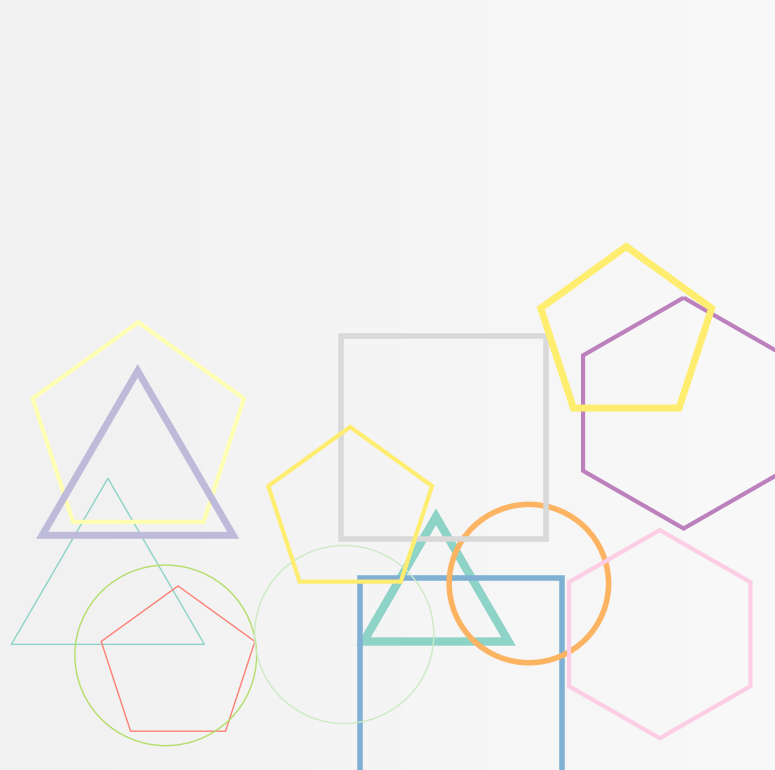[{"shape": "triangle", "thickness": 3, "radius": 0.54, "center": [0.563, 0.221]}, {"shape": "triangle", "thickness": 0.5, "radius": 0.72, "center": [0.139, 0.235]}, {"shape": "pentagon", "thickness": 1.5, "radius": 0.72, "center": [0.178, 0.438]}, {"shape": "triangle", "thickness": 2.5, "radius": 0.71, "center": [0.178, 0.376]}, {"shape": "pentagon", "thickness": 0.5, "radius": 0.52, "center": [0.23, 0.135]}, {"shape": "square", "thickness": 2, "radius": 0.65, "center": [0.595, 0.119]}, {"shape": "circle", "thickness": 2, "radius": 0.51, "center": [0.682, 0.242]}, {"shape": "circle", "thickness": 0.5, "radius": 0.59, "center": [0.214, 0.149]}, {"shape": "hexagon", "thickness": 1.5, "radius": 0.68, "center": [0.851, 0.176]}, {"shape": "square", "thickness": 2, "radius": 0.66, "center": [0.573, 0.432]}, {"shape": "hexagon", "thickness": 1.5, "radius": 0.75, "center": [0.882, 0.464]}, {"shape": "circle", "thickness": 0.5, "radius": 0.58, "center": [0.444, 0.176]}, {"shape": "pentagon", "thickness": 1.5, "radius": 0.56, "center": [0.452, 0.334]}, {"shape": "pentagon", "thickness": 2.5, "radius": 0.58, "center": [0.808, 0.564]}]